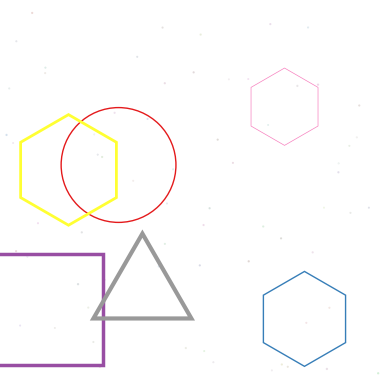[{"shape": "circle", "thickness": 1, "radius": 0.75, "center": [0.308, 0.571]}, {"shape": "hexagon", "thickness": 1, "radius": 0.62, "center": [0.791, 0.172]}, {"shape": "square", "thickness": 2.5, "radius": 0.72, "center": [0.124, 0.196]}, {"shape": "hexagon", "thickness": 2, "radius": 0.72, "center": [0.178, 0.559]}, {"shape": "hexagon", "thickness": 0.5, "radius": 0.5, "center": [0.739, 0.723]}, {"shape": "triangle", "thickness": 3, "radius": 0.73, "center": [0.37, 0.246]}]